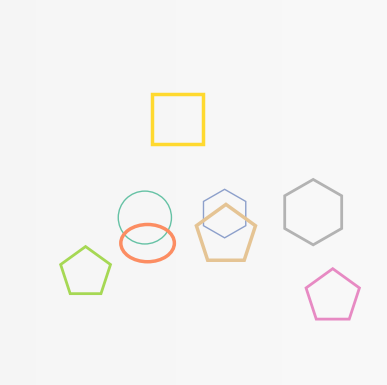[{"shape": "circle", "thickness": 1, "radius": 0.34, "center": [0.374, 0.435]}, {"shape": "oval", "thickness": 2.5, "radius": 0.35, "center": [0.381, 0.369]}, {"shape": "hexagon", "thickness": 1, "radius": 0.32, "center": [0.58, 0.445]}, {"shape": "pentagon", "thickness": 2, "radius": 0.36, "center": [0.859, 0.23]}, {"shape": "pentagon", "thickness": 2, "radius": 0.34, "center": [0.221, 0.292]}, {"shape": "square", "thickness": 2.5, "radius": 0.33, "center": [0.459, 0.69]}, {"shape": "pentagon", "thickness": 2.5, "radius": 0.4, "center": [0.583, 0.389]}, {"shape": "hexagon", "thickness": 2, "radius": 0.42, "center": [0.808, 0.449]}]